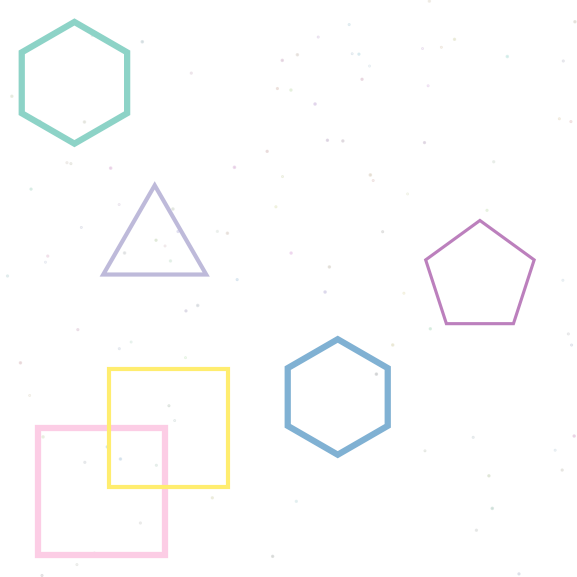[{"shape": "hexagon", "thickness": 3, "radius": 0.53, "center": [0.129, 0.856]}, {"shape": "triangle", "thickness": 2, "radius": 0.51, "center": [0.268, 0.575]}, {"shape": "hexagon", "thickness": 3, "radius": 0.5, "center": [0.585, 0.312]}, {"shape": "square", "thickness": 3, "radius": 0.55, "center": [0.176, 0.148]}, {"shape": "pentagon", "thickness": 1.5, "radius": 0.49, "center": [0.831, 0.519]}, {"shape": "square", "thickness": 2, "radius": 0.51, "center": [0.292, 0.258]}]